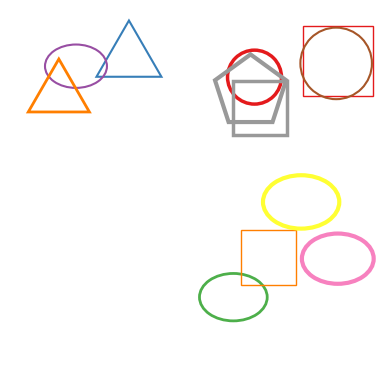[{"shape": "square", "thickness": 1, "radius": 0.45, "center": [0.878, 0.843]}, {"shape": "circle", "thickness": 2.5, "radius": 0.35, "center": [0.661, 0.8]}, {"shape": "triangle", "thickness": 1.5, "radius": 0.49, "center": [0.335, 0.849]}, {"shape": "oval", "thickness": 2, "radius": 0.44, "center": [0.606, 0.228]}, {"shape": "oval", "thickness": 1.5, "radius": 0.4, "center": [0.197, 0.828]}, {"shape": "triangle", "thickness": 2, "radius": 0.46, "center": [0.153, 0.755]}, {"shape": "square", "thickness": 1, "radius": 0.35, "center": [0.697, 0.331]}, {"shape": "oval", "thickness": 3, "radius": 0.5, "center": [0.782, 0.476]}, {"shape": "circle", "thickness": 1.5, "radius": 0.46, "center": [0.873, 0.835]}, {"shape": "oval", "thickness": 3, "radius": 0.47, "center": [0.877, 0.328]}, {"shape": "square", "thickness": 2.5, "radius": 0.35, "center": [0.674, 0.719]}, {"shape": "pentagon", "thickness": 3, "radius": 0.49, "center": [0.651, 0.762]}]